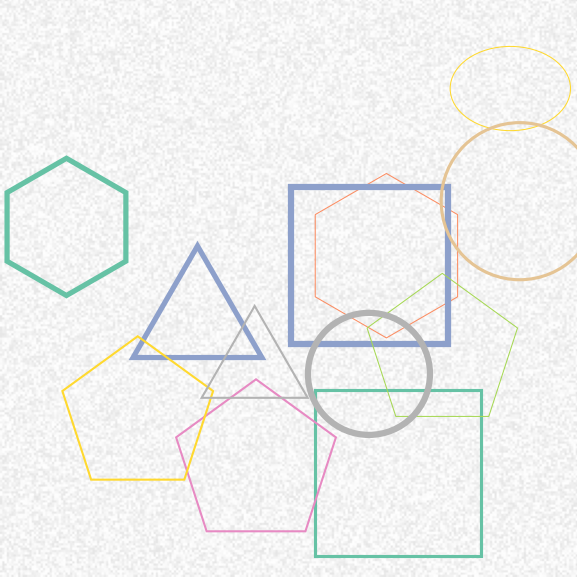[{"shape": "square", "thickness": 1.5, "radius": 0.72, "center": [0.689, 0.18]}, {"shape": "hexagon", "thickness": 2.5, "radius": 0.59, "center": [0.115, 0.606]}, {"shape": "hexagon", "thickness": 0.5, "radius": 0.71, "center": [0.669, 0.556]}, {"shape": "square", "thickness": 3, "radius": 0.68, "center": [0.64, 0.539]}, {"shape": "triangle", "thickness": 2.5, "radius": 0.64, "center": [0.342, 0.444]}, {"shape": "pentagon", "thickness": 1, "radius": 0.73, "center": [0.443, 0.197]}, {"shape": "pentagon", "thickness": 0.5, "radius": 0.68, "center": [0.766, 0.389]}, {"shape": "pentagon", "thickness": 1, "radius": 0.69, "center": [0.238, 0.28]}, {"shape": "oval", "thickness": 0.5, "radius": 0.52, "center": [0.884, 0.846]}, {"shape": "circle", "thickness": 1.5, "radius": 0.68, "center": [0.9, 0.651]}, {"shape": "triangle", "thickness": 1, "radius": 0.53, "center": [0.441, 0.363]}, {"shape": "circle", "thickness": 3, "radius": 0.53, "center": [0.639, 0.352]}]